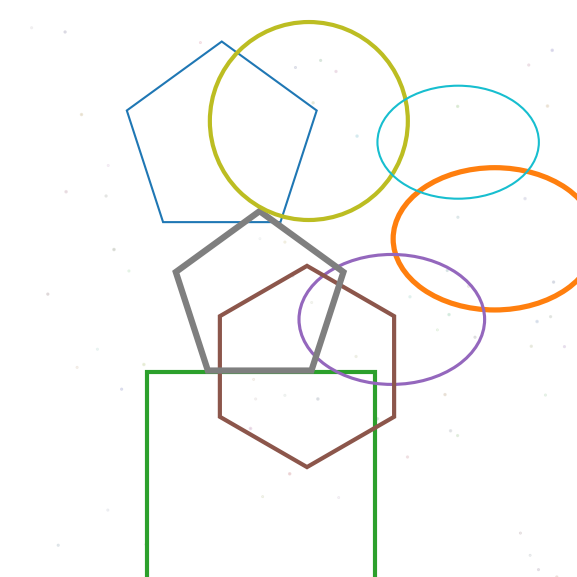[{"shape": "pentagon", "thickness": 1, "radius": 0.86, "center": [0.384, 0.754]}, {"shape": "oval", "thickness": 2.5, "radius": 0.88, "center": [0.857, 0.586]}, {"shape": "square", "thickness": 2, "radius": 0.99, "center": [0.452, 0.158]}, {"shape": "oval", "thickness": 1.5, "radius": 0.8, "center": [0.678, 0.446]}, {"shape": "hexagon", "thickness": 2, "radius": 0.87, "center": [0.532, 0.365]}, {"shape": "pentagon", "thickness": 3, "radius": 0.76, "center": [0.45, 0.481]}, {"shape": "circle", "thickness": 2, "radius": 0.86, "center": [0.535, 0.79]}, {"shape": "oval", "thickness": 1, "radius": 0.7, "center": [0.793, 0.753]}]